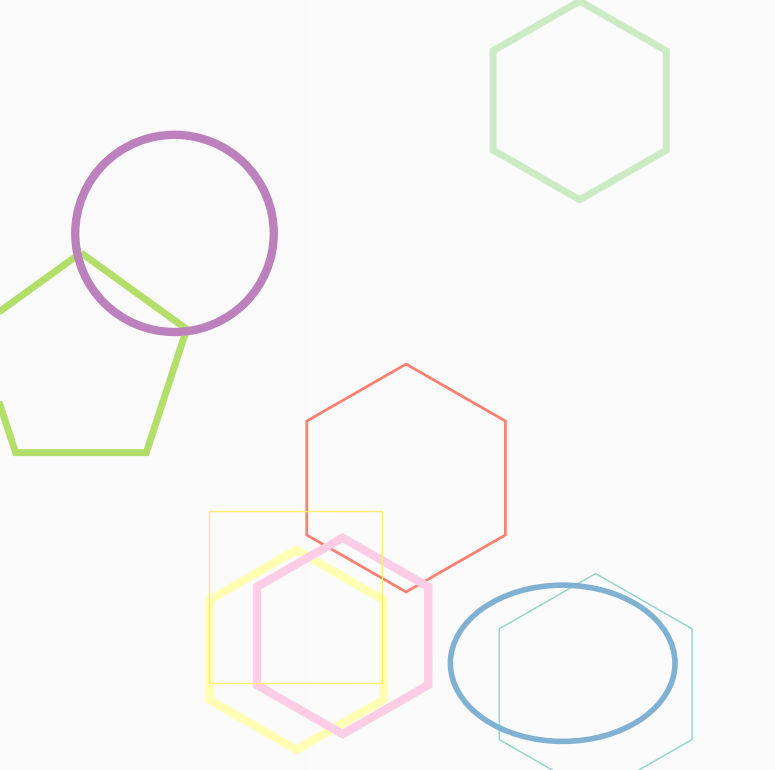[{"shape": "hexagon", "thickness": 0.5, "radius": 0.72, "center": [0.769, 0.111]}, {"shape": "hexagon", "thickness": 3, "radius": 0.65, "center": [0.383, 0.156]}, {"shape": "hexagon", "thickness": 1, "radius": 0.74, "center": [0.524, 0.379]}, {"shape": "oval", "thickness": 2, "radius": 0.72, "center": [0.726, 0.139]}, {"shape": "pentagon", "thickness": 2.5, "radius": 0.72, "center": [0.104, 0.528]}, {"shape": "hexagon", "thickness": 3, "radius": 0.64, "center": [0.442, 0.174]}, {"shape": "circle", "thickness": 3, "radius": 0.64, "center": [0.225, 0.697]}, {"shape": "hexagon", "thickness": 2.5, "radius": 0.65, "center": [0.748, 0.87]}, {"shape": "square", "thickness": 0.5, "radius": 0.56, "center": [0.381, 0.225]}]